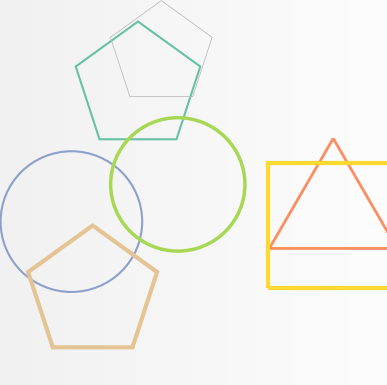[{"shape": "pentagon", "thickness": 1.5, "radius": 0.85, "center": [0.356, 0.775]}, {"shape": "triangle", "thickness": 2, "radius": 0.95, "center": [0.86, 0.45]}, {"shape": "circle", "thickness": 1.5, "radius": 0.91, "center": [0.184, 0.424]}, {"shape": "circle", "thickness": 2.5, "radius": 0.87, "center": [0.459, 0.521]}, {"shape": "square", "thickness": 3, "radius": 0.81, "center": [0.853, 0.415]}, {"shape": "pentagon", "thickness": 3, "radius": 0.87, "center": [0.239, 0.239]}, {"shape": "pentagon", "thickness": 0.5, "radius": 0.69, "center": [0.416, 0.861]}]